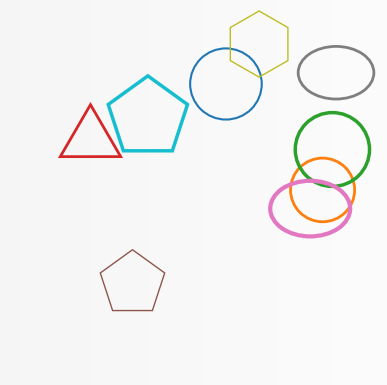[{"shape": "circle", "thickness": 1.5, "radius": 0.46, "center": [0.583, 0.782]}, {"shape": "circle", "thickness": 2, "radius": 0.41, "center": [0.832, 0.507]}, {"shape": "circle", "thickness": 2.5, "radius": 0.48, "center": [0.858, 0.612]}, {"shape": "triangle", "thickness": 2, "radius": 0.45, "center": [0.234, 0.638]}, {"shape": "pentagon", "thickness": 1, "radius": 0.44, "center": [0.342, 0.264]}, {"shape": "oval", "thickness": 3, "radius": 0.52, "center": [0.801, 0.458]}, {"shape": "oval", "thickness": 2, "radius": 0.49, "center": [0.867, 0.811]}, {"shape": "hexagon", "thickness": 1, "radius": 0.43, "center": [0.669, 0.886]}, {"shape": "pentagon", "thickness": 2.5, "radius": 0.54, "center": [0.382, 0.695]}]